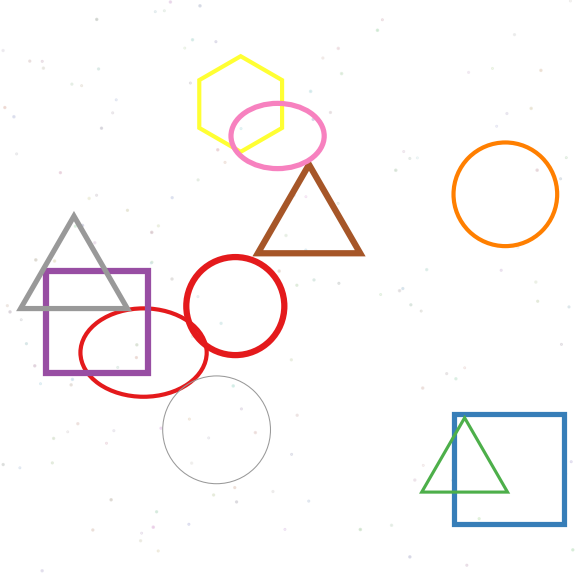[{"shape": "circle", "thickness": 3, "radius": 0.42, "center": [0.407, 0.469]}, {"shape": "oval", "thickness": 2, "radius": 0.55, "center": [0.249, 0.389]}, {"shape": "square", "thickness": 2.5, "radius": 0.47, "center": [0.882, 0.187]}, {"shape": "triangle", "thickness": 1.5, "radius": 0.43, "center": [0.805, 0.19]}, {"shape": "square", "thickness": 3, "radius": 0.44, "center": [0.168, 0.441]}, {"shape": "circle", "thickness": 2, "radius": 0.45, "center": [0.875, 0.663]}, {"shape": "hexagon", "thickness": 2, "radius": 0.41, "center": [0.417, 0.819]}, {"shape": "triangle", "thickness": 3, "radius": 0.51, "center": [0.535, 0.612]}, {"shape": "oval", "thickness": 2.5, "radius": 0.4, "center": [0.481, 0.764]}, {"shape": "triangle", "thickness": 2.5, "radius": 0.53, "center": [0.128, 0.518]}, {"shape": "circle", "thickness": 0.5, "radius": 0.47, "center": [0.375, 0.255]}]